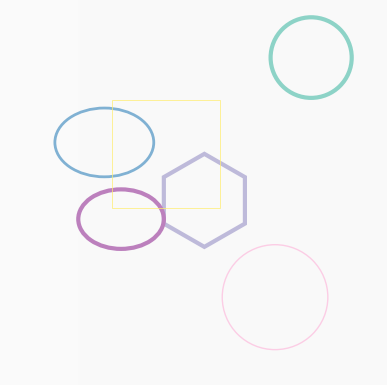[{"shape": "circle", "thickness": 3, "radius": 0.52, "center": [0.803, 0.85]}, {"shape": "hexagon", "thickness": 3, "radius": 0.6, "center": [0.527, 0.48]}, {"shape": "oval", "thickness": 2, "radius": 0.64, "center": [0.269, 0.63]}, {"shape": "circle", "thickness": 1, "radius": 0.68, "center": [0.71, 0.228]}, {"shape": "oval", "thickness": 3, "radius": 0.55, "center": [0.312, 0.431]}, {"shape": "square", "thickness": 0.5, "radius": 0.7, "center": [0.428, 0.6]}]